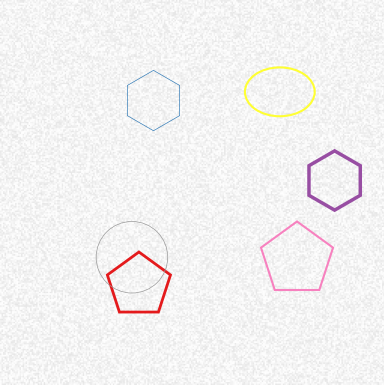[{"shape": "pentagon", "thickness": 2, "radius": 0.43, "center": [0.361, 0.259]}, {"shape": "hexagon", "thickness": 0.5, "radius": 0.39, "center": [0.399, 0.739]}, {"shape": "hexagon", "thickness": 2.5, "radius": 0.38, "center": [0.869, 0.531]}, {"shape": "oval", "thickness": 1.5, "radius": 0.45, "center": [0.727, 0.761]}, {"shape": "pentagon", "thickness": 1.5, "radius": 0.49, "center": [0.771, 0.326]}, {"shape": "circle", "thickness": 0.5, "radius": 0.46, "center": [0.343, 0.332]}]